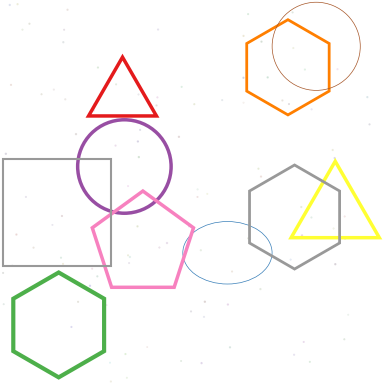[{"shape": "triangle", "thickness": 2.5, "radius": 0.51, "center": [0.318, 0.75]}, {"shape": "oval", "thickness": 0.5, "radius": 0.58, "center": [0.591, 0.343]}, {"shape": "hexagon", "thickness": 3, "radius": 0.68, "center": [0.152, 0.156]}, {"shape": "circle", "thickness": 2.5, "radius": 0.61, "center": [0.323, 0.568]}, {"shape": "hexagon", "thickness": 2, "radius": 0.62, "center": [0.748, 0.825]}, {"shape": "triangle", "thickness": 2.5, "radius": 0.66, "center": [0.871, 0.449]}, {"shape": "circle", "thickness": 0.5, "radius": 0.57, "center": [0.821, 0.88]}, {"shape": "pentagon", "thickness": 2.5, "radius": 0.69, "center": [0.371, 0.366]}, {"shape": "square", "thickness": 1.5, "radius": 0.7, "center": [0.148, 0.448]}, {"shape": "hexagon", "thickness": 2, "radius": 0.68, "center": [0.765, 0.436]}]